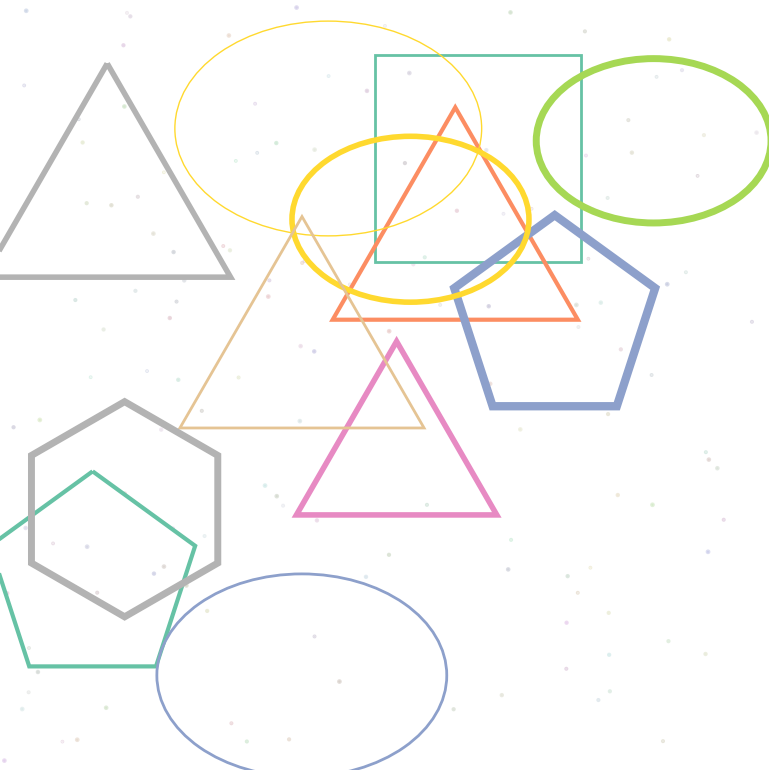[{"shape": "square", "thickness": 1, "radius": 0.67, "center": [0.621, 0.794]}, {"shape": "pentagon", "thickness": 1.5, "radius": 0.7, "center": [0.12, 0.248]}, {"shape": "triangle", "thickness": 1.5, "radius": 0.92, "center": [0.591, 0.677]}, {"shape": "pentagon", "thickness": 3, "radius": 0.69, "center": [0.72, 0.583]}, {"shape": "oval", "thickness": 1, "radius": 0.94, "center": [0.392, 0.123]}, {"shape": "triangle", "thickness": 2, "radius": 0.75, "center": [0.515, 0.406]}, {"shape": "oval", "thickness": 2.5, "radius": 0.76, "center": [0.849, 0.817]}, {"shape": "oval", "thickness": 0.5, "radius": 1.0, "center": [0.426, 0.833]}, {"shape": "oval", "thickness": 2, "radius": 0.77, "center": [0.533, 0.715]}, {"shape": "triangle", "thickness": 1, "radius": 0.92, "center": [0.392, 0.536]}, {"shape": "hexagon", "thickness": 2.5, "radius": 0.7, "center": [0.162, 0.339]}, {"shape": "triangle", "thickness": 2, "radius": 0.92, "center": [0.139, 0.733]}]